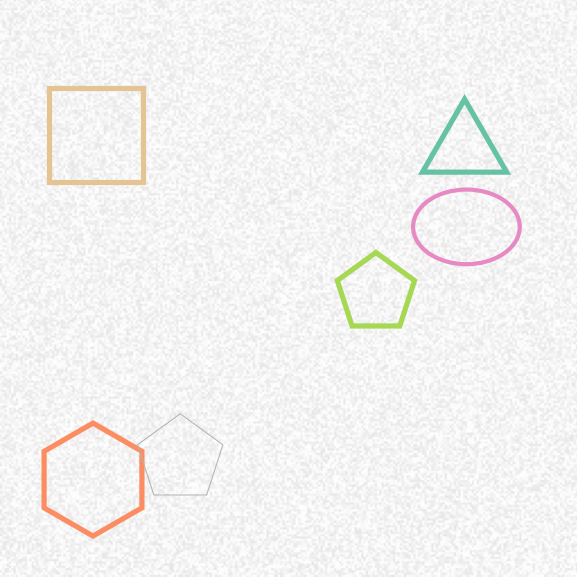[{"shape": "triangle", "thickness": 2.5, "radius": 0.42, "center": [0.804, 0.743]}, {"shape": "hexagon", "thickness": 2.5, "radius": 0.49, "center": [0.161, 0.169]}, {"shape": "oval", "thickness": 2, "radius": 0.46, "center": [0.808, 0.606]}, {"shape": "pentagon", "thickness": 2.5, "radius": 0.35, "center": [0.651, 0.492]}, {"shape": "square", "thickness": 2.5, "radius": 0.41, "center": [0.166, 0.765]}, {"shape": "pentagon", "thickness": 0.5, "radius": 0.39, "center": [0.312, 0.205]}]